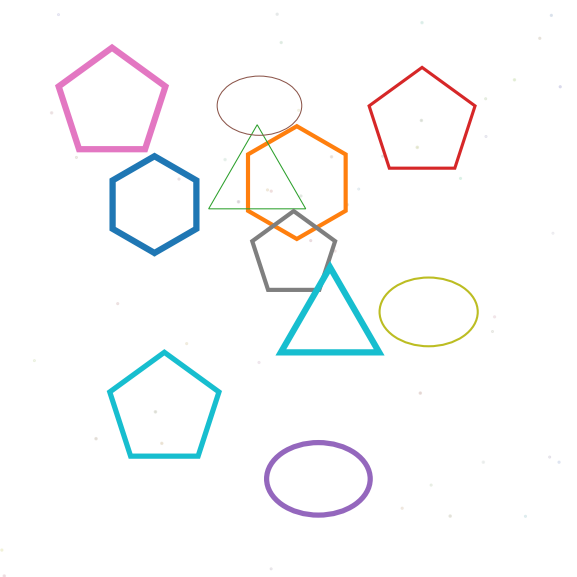[{"shape": "hexagon", "thickness": 3, "radius": 0.42, "center": [0.268, 0.645]}, {"shape": "hexagon", "thickness": 2, "radius": 0.49, "center": [0.514, 0.683]}, {"shape": "triangle", "thickness": 0.5, "radius": 0.49, "center": [0.445, 0.686]}, {"shape": "pentagon", "thickness": 1.5, "radius": 0.48, "center": [0.731, 0.786]}, {"shape": "oval", "thickness": 2.5, "radius": 0.45, "center": [0.551, 0.17]}, {"shape": "oval", "thickness": 0.5, "radius": 0.37, "center": [0.449, 0.816]}, {"shape": "pentagon", "thickness": 3, "radius": 0.49, "center": [0.194, 0.819]}, {"shape": "pentagon", "thickness": 2, "radius": 0.38, "center": [0.509, 0.558]}, {"shape": "oval", "thickness": 1, "radius": 0.43, "center": [0.742, 0.459]}, {"shape": "triangle", "thickness": 3, "radius": 0.49, "center": [0.571, 0.438]}, {"shape": "pentagon", "thickness": 2.5, "radius": 0.5, "center": [0.285, 0.29]}]